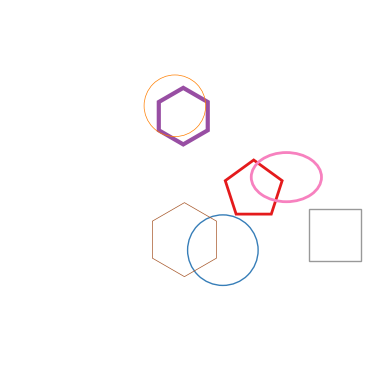[{"shape": "pentagon", "thickness": 2, "radius": 0.39, "center": [0.659, 0.507]}, {"shape": "circle", "thickness": 1, "radius": 0.46, "center": [0.579, 0.35]}, {"shape": "hexagon", "thickness": 3, "radius": 0.37, "center": [0.476, 0.698]}, {"shape": "circle", "thickness": 0.5, "radius": 0.4, "center": [0.454, 0.725]}, {"shape": "hexagon", "thickness": 0.5, "radius": 0.48, "center": [0.479, 0.378]}, {"shape": "oval", "thickness": 2, "radius": 0.46, "center": [0.744, 0.54]}, {"shape": "square", "thickness": 1, "radius": 0.34, "center": [0.871, 0.389]}]